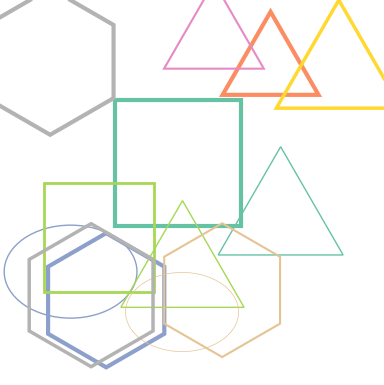[{"shape": "square", "thickness": 3, "radius": 0.82, "center": [0.463, 0.576]}, {"shape": "triangle", "thickness": 1, "radius": 0.94, "center": [0.729, 0.431]}, {"shape": "triangle", "thickness": 3, "radius": 0.72, "center": [0.703, 0.826]}, {"shape": "hexagon", "thickness": 3, "radius": 0.87, "center": [0.276, 0.22]}, {"shape": "oval", "thickness": 1, "radius": 0.86, "center": [0.183, 0.294]}, {"shape": "triangle", "thickness": 1.5, "radius": 0.75, "center": [0.556, 0.896]}, {"shape": "square", "thickness": 2, "radius": 0.71, "center": [0.257, 0.383]}, {"shape": "triangle", "thickness": 1, "radius": 0.92, "center": [0.474, 0.294]}, {"shape": "triangle", "thickness": 2.5, "radius": 0.94, "center": [0.88, 0.813]}, {"shape": "hexagon", "thickness": 1.5, "radius": 0.87, "center": [0.577, 0.246]}, {"shape": "oval", "thickness": 0.5, "radius": 0.73, "center": [0.473, 0.19]}, {"shape": "hexagon", "thickness": 3, "radius": 0.95, "center": [0.13, 0.84]}, {"shape": "hexagon", "thickness": 2.5, "radius": 0.93, "center": [0.237, 0.233]}]